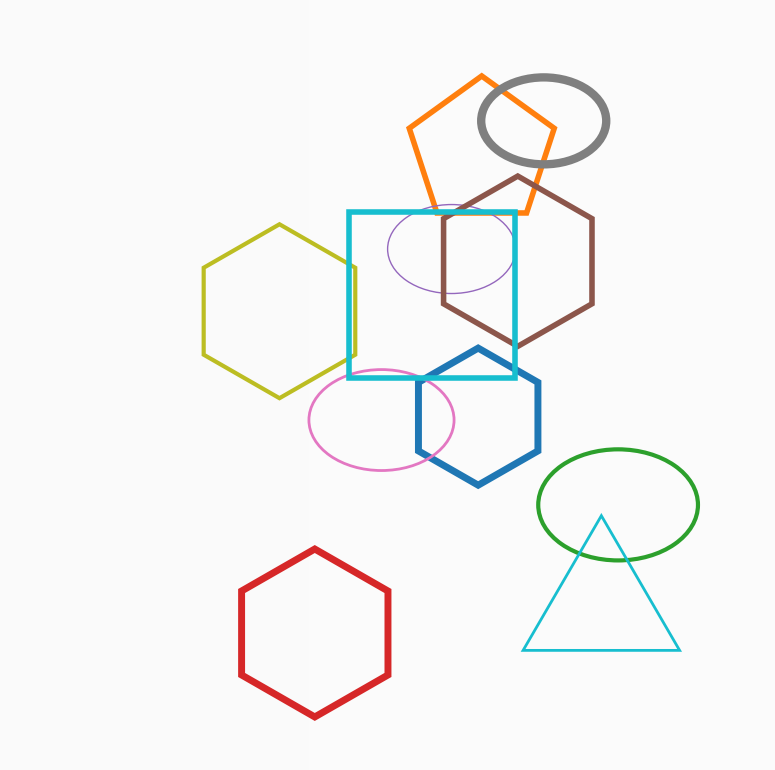[{"shape": "hexagon", "thickness": 2.5, "radius": 0.45, "center": [0.617, 0.459]}, {"shape": "pentagon", "thickness": 2, "radius": 0.49, "center": [0.622, 0.803]}, {"shape": "oval", "thickness": 1.5, "radius": 0.52, "center": [0.798, 0.344]}, {"shape": "hexagon", "thickness": 2.5, "radius": 0.55, "center": [0.406, 0.178]}, {"shape": "oval", "thickness": 0.5, "radius": 0.41, "center": [0.583, 0.677]}, {"shape": "hexagon", "thickness": 2, "radius": 0.55, "center": [0.668, 0.661]}, {"shape": "oval", "thickness": 1, "radius": 0.47, "center": [0.492, 0.454]}, {"shape": "oval", "thickness": 3, "radius": 0.4, "center": [0.702, 0.843]}, {"shape": "hexagon", "thickness": 1.5, "radius": 0.56, "center": [0.361, 0.596]}, {"shape": "square", "thickness": 2, "radius": 0.54, "center": [0.558, 0.617]}, {"shape": "triangle", "thickness": 1, "radius": 0.58, "center": [0.776, 0.214]}]